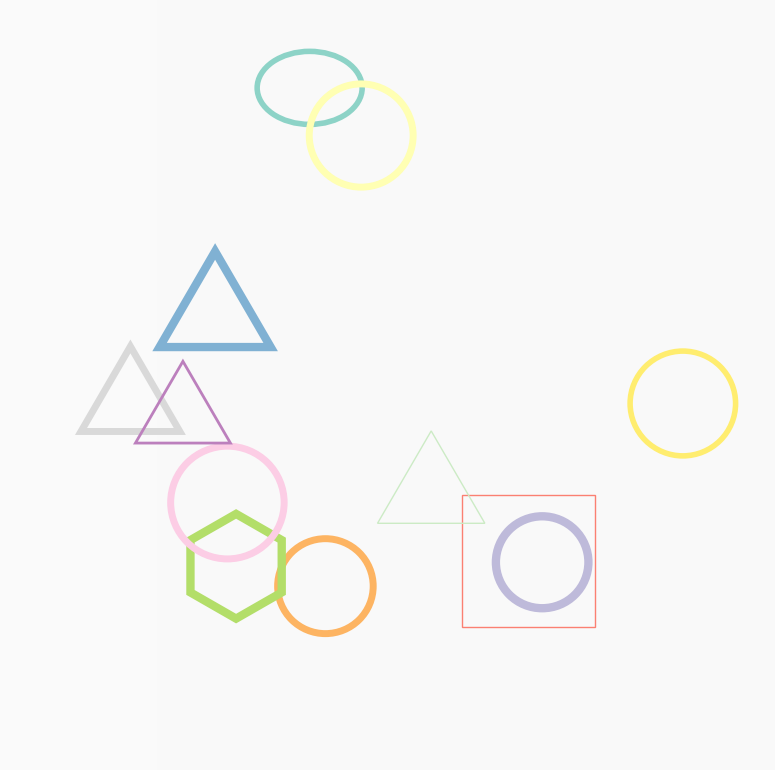[{"shape": "oval", "thickness": 2, "radius": 0.34, "center": [0.4, 0.886]}, {"shape": "circle", "thickness": 2.5, "radius": 0.34, "center": [0.466, 0.824]}, {"shape": "circle", "thickness": 3, "radius": 0.3, "center": [0.7, 0.27]}, {"shape": "square", "thickness": 0.5, "radius": 0.43, "center": [0.682, 0.272]}, {"shape": "triangle", "thickness": 3, "radius": 0.41, "center": [0.278, 0.591]}, {"shape": "circle", "thickness": 2.5, "radius": 0.31, "center": [0.42, 0.239]}, {"shape": "hexagon", "thickness": 3, "radius": 0.34, "center": [0.305, 0.265]}, {"shape": "circle", "thickness": 2.5, "radius": 0.37, "center": [0.293, 0.347]}, {"shape": "triangle", "thickness": 2.5, "radius": 0.37, "center": [0.168, 0.476]}, {"shape": "triangle", "thickness": 1, "radius": 0.35, "center": [0.236, 0.46]}, {"shape": "triangle", "thickness": 0.5, "radius": 0.4, "center": [0.556, 0.36]}, {"shape": "circle", "thickness": 2, "radius": 0.34, "center": [0.881, 0.476]}]